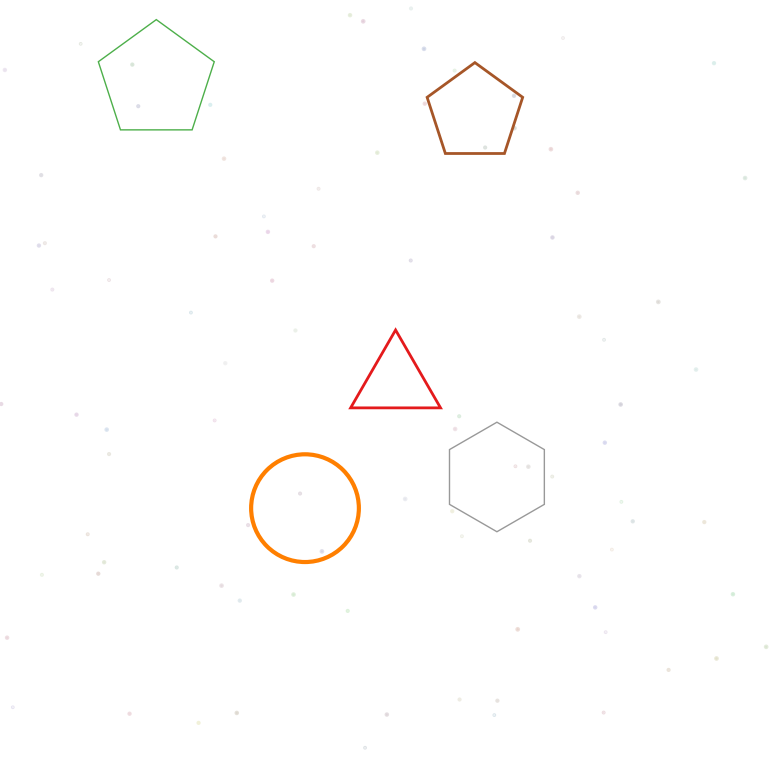[{"shape": "triangle", "thickness": 1, "radius": 0.34, "center": [0.514, 0.504]}, {"shape": "pentagon", "thickness": 0.5, "radius": 0.4, "center": [0.203, 0.895]}, {"shape": "circle", "thickness": 1.5, "radius": 0.35, "center": [0.396, 0.34]}, {"shape": "pentagon", "thickness": 1, "radius": 0.33, "center": [0.617, 0.853]}, {"shape": "hexagon", "thickness": 0.5, "radius": 0.36, "center": [0.645, 0.381]}]